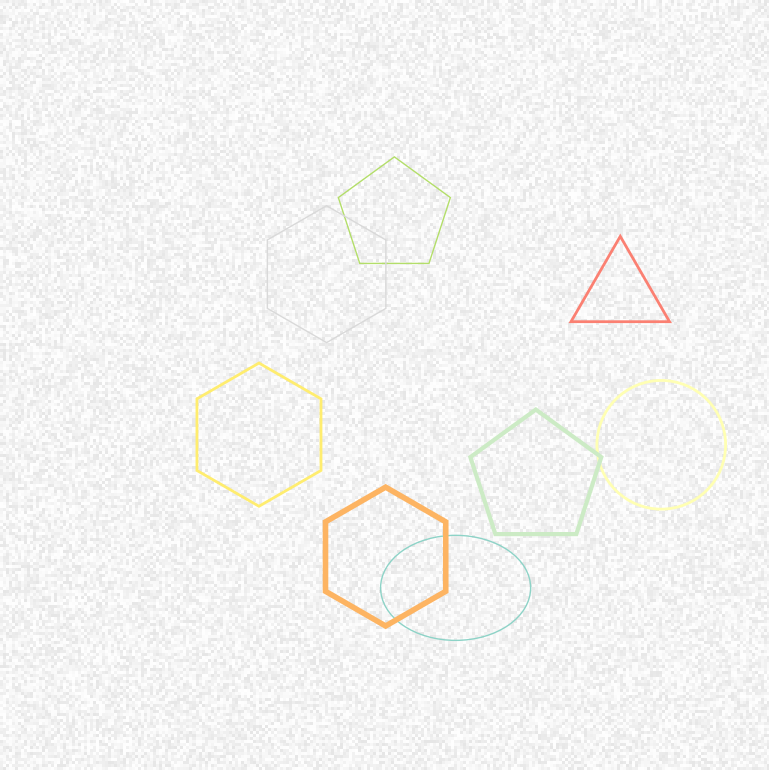[{"shape": "oval", "thickness": 0.5, "radius": 0.49, "center": [0.592, 0.237]}, {"shape": "circle", "thickness": 1, "radius": 0.42, "center": [0.859, 0.422]}, {"shape": "triangle", "thickness": 1, "radius": 0.37, "center": [0.806, 0.619]}, {"shape": "hexagon", "thickness": 2, "radius": 0.45, "center": [0.501, 0.277]}, {"shape": "pentagon", "thickness": 0.5, "radius": 0.38, "center": [0.512, 0.72]}, {"shape": "hexagon", "thickness": 0.5, "radius": 0.44, "center": [0.424, 0.644]}, {"shape": "pentagon", "thickness": 1.5, "radius": 0.45, "center": [0.696, 0.379]}, {"shape": "hexagon", "thickness": 1, "radius": 0.47, "center": [0.336, 0.436]}]